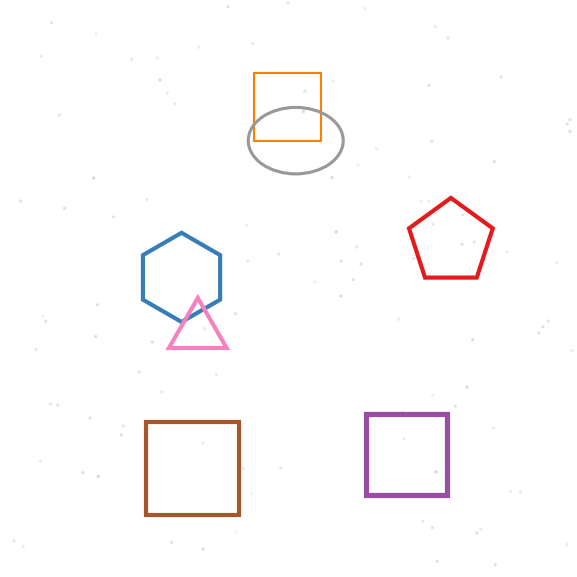[{"shape": "pentagon", "thickness": 2, "radius": 0.38, "center": [0.781, 0.58]}, {"shape": "hexagon", "thickness": 2, "radius": 0.39, "center": [0.314, 0.519]}, {"shape": "square", "thickness": 2.5, "radius": 0.35, "center": [0.704, 0.212]}, {"shape": "square", "thickness": 1, "radius": 0.29, "center": [0.498, 0.814]}, {"shape": "square", "thickness": 2, "radius": 0.4, "center": [0.334, 0.188]}, {"shape": "triangle", "thickness": 2, "radius": 0.29, "center": [0.343, 0.425]}, {"shape": "oval", "thickness": 1.5, "radius": 0.41, "center": [0.512, 0.756]}]